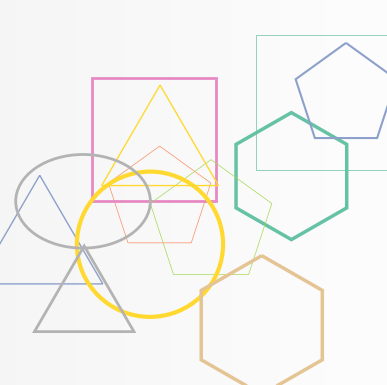[{"shape": "square", "thickness": 0.5, "radius": 0.87, "center": [0.836, 0.734]}, {"shape": "hexagon", "thickness": 2.5, "radius": 0.82, "center": [0.752, 0.543]}, {"shape": "pentagon", "thickness": 0.5, "radius": 0.69, "center": [0.412, 0.482]}, {"shape": "pentagon", "thickness": 1.5, "radius": 0.68, "center": [0.893, 0.752]}, {"shape": "triangle", "thickness": 1, "radius": 0.94, "center": [0.102, 0.357]}, {"shape": "square", "thickness": 2, "radius": 0.8, "center": [0.397, 0.638]}, {"shape": "pentagon", "thickness": 0.5, "radius": 0.82, "center": [0.545, 0.42]}, {"shape": "circle", "thickness": 3, "radius": 0.94, "center": [0.387, 0.366]}, {"shape": "triangle", "thickness": 1, "radius": 0.87, "center": [0.413, 0.605]}, {"shape": "hexagon", "thickness": 2.5, "radius": 0.9, "center": [0.676, 0.156]}, {"shape": "triangle", "thickness": 2, "radius": 0.74, "center": [0.217, 0.213]}, {"shape": "oval", "thickness": 2, "radius": 0.87, "center": [0.214, 0.477]}]